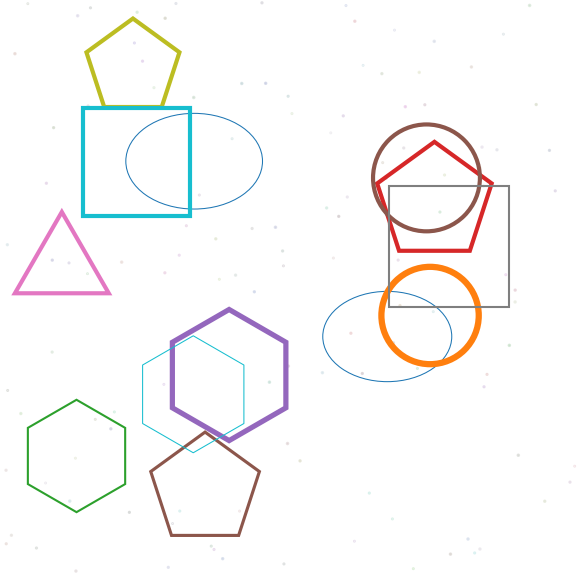[{"shape": "oval", "thickness": 0.5, "radius": 0.56, "center": [0.671, 0.416]}, {"shape": "oval", "thickness": 0.5, "radius": 0.59, "center": [0.336, 0.72]}, {"shape": "circle", "thickness": 3, "radius": 0.42, "center": [0.745, 0.453]}, {"shape": "hexagon", "thickness": 1, "radius": 0.49, "center": [0.132, 0.21]}, {"shape": "pentagon", "thickness": 2, "radius": 0.52, "center": [0.752, 0.649]}, {"shape": "hexagon", "thickness": 2.5, "radius": 0.57, "center": [0.397, 0.35]}, {"shape": "pentagon", "thickness": 1.5, "radius": 0.49, "center": [0.355, 0.152]}, {"shape": "circle", "thickness": 2, "radius": 0.46, "center": [0.738, 0.691]}, {"shape": "triangle", "thickness": 2, "radius": 0.47, "center": [0.107, 0.538]}, {"shape": "square", "thickness": 1, "radius": 0.52, "center": [0.778, 0.572]}, {"shape": "pentagon", "thickness": 2, "radius": 0.42, "center": [0.23, 0.882]}, {"shape": "hexagon", "thickness": 0.5, "radius": 0.51, "center": [0.335, 0.316]}, {"shape": "square", "thickness": 2, "radius": 0.46, "center": [0.236, 0.719]}]